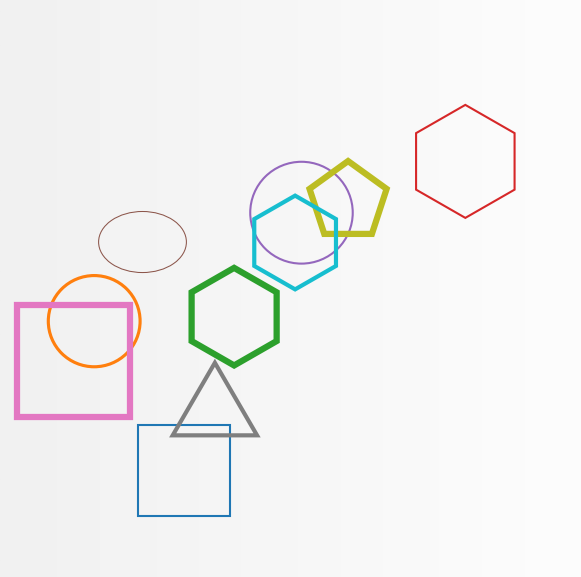[{"shape": "square", "thickness": 1, "radius": 0.4, "center": [0.317, 0.184]}, {"shape": "circle", "thickness": 1.5, "radius": 0.39, "center": [0.162, 0.443]}, {"shape": "hexagon", "thickness": 3, "radius": 0.42, "center": [0.403, 0.451]}, {"shape": "hexagon", "thickness": 1, "radius": 0.49, "center": [0.801, 0.72]}, {"shape": "circle", "thickness": 1, "radius": 0.44, "center": [0.519, 0.631]}, {"shape": "oval", "thickness": 0.5, "radius": 0.38, "center": [0.245, 0.58]}, {"shape": "square", "thickness": 3, "radius": 0.48, "center": [0.126, 0.374]}, {"shape": "triangle", "thickness": 2, "radius": 0.42, "center": [0.37, 0.287]}, {"shape": "pentagon", "thickness": 3, "radius": 0.35, "center": [0.599, 0.65]}, {"shape": "hexagon", "thickness": 2, "radius": 0.41, "center": [0.508, 0.579]}]